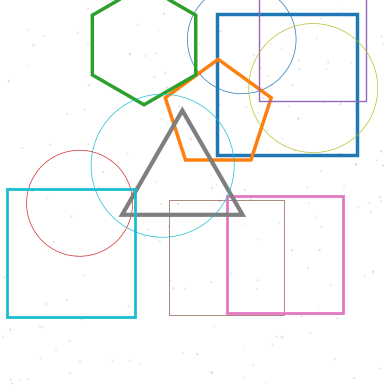[{"shape": "circle", "thickness": 0.5, "radius": 0.71, "center": [0.628, 0.898]}, {"shape": "square", "thickness": 2.5, "radius": 0.91, "center": [0.745, 0.78]}, {"shape": "pentagon", "thickness": 2.5, "radius": 0.72, "center": [0.567, 0.701]}, {"shape": "hexagon", "thickness": 2.5, "radius": 0.78, "center": [0.374, 0.883]}, {"shape": "circle", "thickness": 0.5, "radius": 0.69, "center": [0.207, 0.472]}, {"shape": "square", "thickness": 1, "radius": 0.69, "center": [0.812, 0.877]}, {"shape": "square", "thickness": 0.5, "radius": 0.74, "center": [0.588, 0.331]}, {"shape": "square", "thickness": 2, "radius": 0.76, "center": [0.74, 0.34]}, {"shape": "triangle", "thickness": 3, "radius": 0.9, "center": [0.474, 0.532]}, {"shape": "circle", "thickness": 0.5, "radius": 0.84, "center": [0.814, 0.771]}, {"shape": "square", "thickness": 2, "radius": 0.83, "center": [0.185, 0.343]}, {"shape": "circle", "thickness": 0.5, "radius": 0.93, "center": [0.422, 0.57]}]